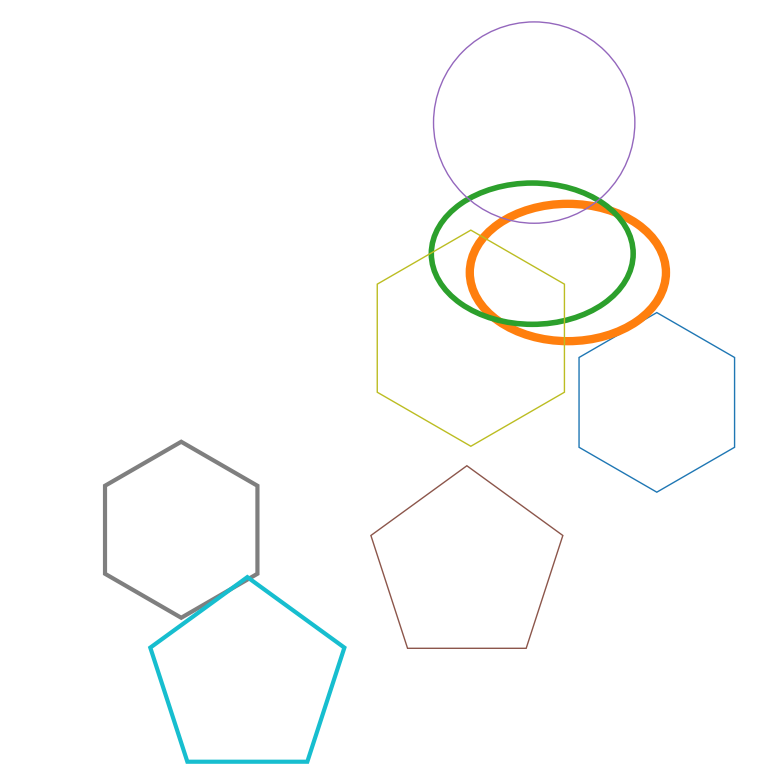[{"shape": "hexagon", "thickness": 0.5, "radius": 0.58, "center": [0.853, 0.477]}, {"shape": "oval", "thickness": 3, "radius": 0.64, "center": [0.738, 0.646]}, {"shape": "oval", "thickness": 2, "radius": 0.66, "center": [0.691, 0.671]}, {"shape": "circle", "thickness": 0.5, "radius": 0.65, "center": [0.694, 0.841]}, {"shape": "pentagon", "thickness": 0.5, "radius": 0.66, "center": [0.606, 0.264]}, {"shape": "hexagon", "thickness": 1.5, "radius": 0.57, "center": [0.235, 0.312]}, {"shape": "hexagon", "thickness": 0.5, "radius": 0.7, "center": [0.611, 0.561]}, {"shape": "pentagon", "thickness": 1.5, "radius": 0.66, "center": [0.321, 0.118]}]